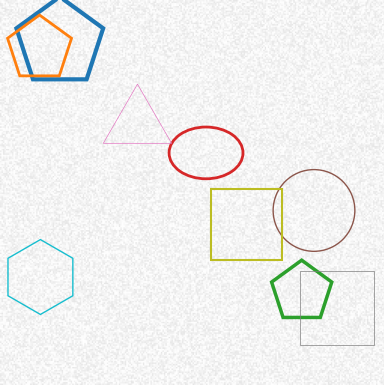[{"shape": "pentagon", "thickness": 3, "radius": 0.59, "center": [0.155, 0.89]}, {"shape": "pentagon", "thickness": 2, "radius": 0.44, "center": [0.103, 0.874]}, {"shape": "pentagon", "thickness": 2.5, "radius": 0.41, "center": [0.784, 0.242]}, {"shape": "oval", "thickness": 2, "radius": 0.48, "center": [0.535, 0.603]}, {"shape": "circle", "thickness": 1, "radius": 0.53, "center": [0.816, 0.453]}, {"shape": "triangle", "thickness": 0.5, "radius": 0.51, "center": [0.357, 0.679]}, {"shape": "square", "thickness": 0.5, "radius": 0.48, "center": [0.875, 0.2]}, {"shape": "square", "thickness": 1.5, "radius": 0.46, "center": [0.64, 0.417]}, {"shape": "hexagon", "thickness": 1, "radius": 0.49, "center": [0.105, 0.28]}]